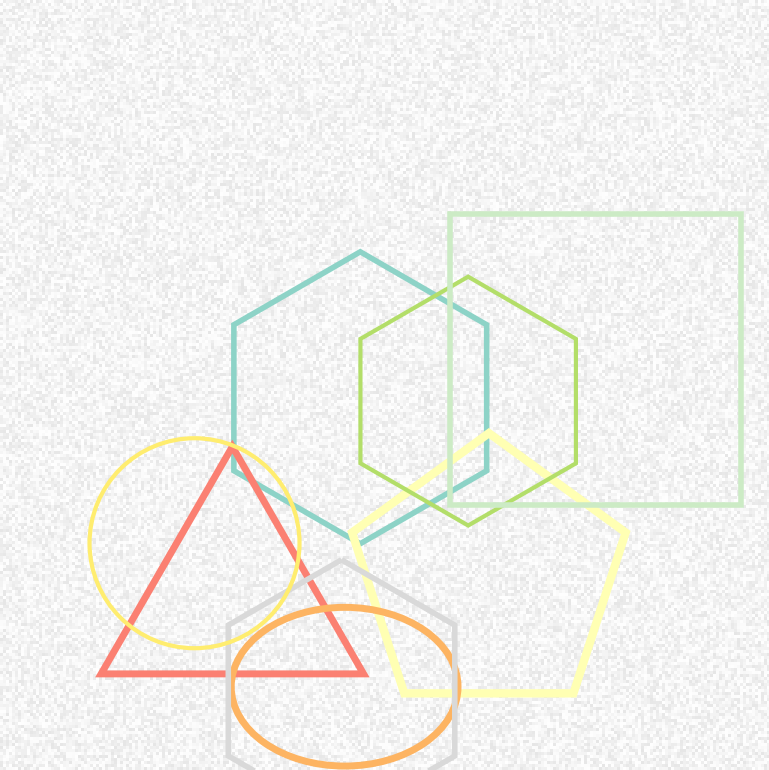[{"shape": "hexagon", "thickness": 2, "radius": 0.95, "center": [0.468, 0.483]}, {"shape": "pentagon", "thickness": 3, "radius": 0.93, "center": [0.635, 0.251]}, {"shape": "triangle", "thickness": 2.5, "radius": 0.98, "center": [0.302, 0.223]}, {"shape": "oval", "thickness": 2.5, "radius": 0.74, "center": [0.448, 0.108]}, {"shape": "hexagon", "thickness": 1.5, "radius": 0.81, "center": [0.608, 0.479]}, {"shape": "hexagon", "thickness": 2, "radius": 0.85, "center": [0.444, 0.103]}, {"shape": "square", "thickness": 2, "radius": 0.95, "center": [0.773, 0.533]}, {"shape": "circle", "thickness": 1.5, "radius": 0.68, "center": [0.253, 0.295]}]